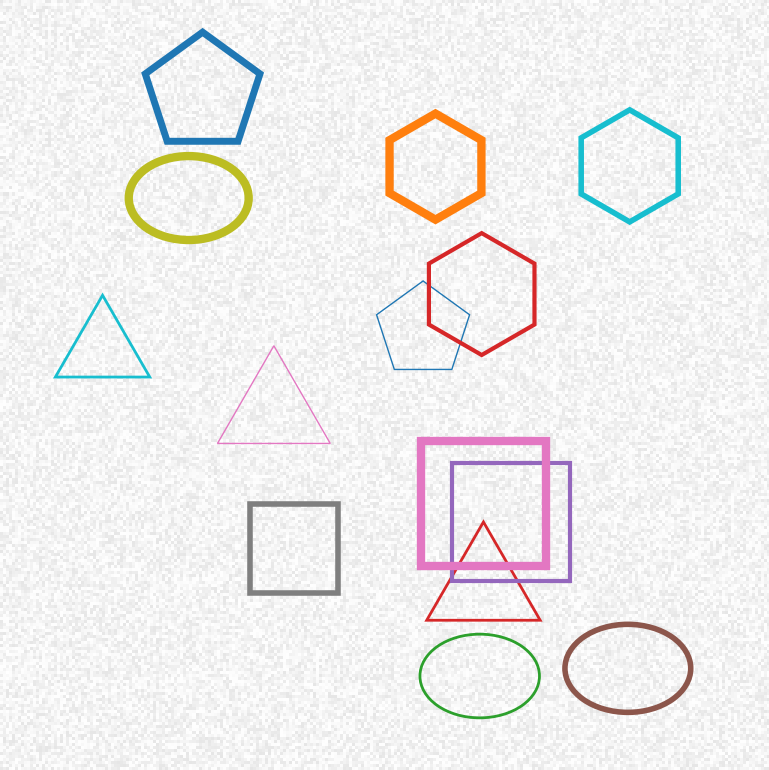[{"shape": "pentagon", "thickness": 0.5, "radius": 0.32, "center": [0.549, 0.572]}, {"shape": "pentagon", "thickness": 2.5, "radius": 0.39, "center": [0.263, 0.88]}, {"shape": "hexagon", "thickness": 3, "radius": 0.34, "center": [0.566, 0.784]}, {"shape": "oval", "thickness": 1, "radius": 0.39, "center": [0.623, 0.122]}, {"shape": "hexagon", "thickness": 1.5, "radius": 0.4, "center": [0.626, 0.618]}, {"shape": "triangle", "thickness": 1, "radius": 0.43, "center": [0.628, 0.237]}, {"shape": "square", "thickness": 1.5, "radius": 0.38, "center": [0.663, 0.322]}, {"shape": "oval", "thickness": 2, "radius": 0.41, "center": [0.815, 0.132]}, {"shape": "triangle", "thickness": 0.5, "radius": 0.42, "center": [0.356, 0.466]}, {"shape": "square", "thickness": 3, "radius": 0.4, "center": [0.628, 0.346]}, {"shape": "square", "thickness": 2, "radius": 0.29, "center": [0.382, 0.288]}, {"shape": "oval", "thickness": 3, "radius": 0.39, "center": [0.245, 0.743]}, {"shape": "triangle", "thickness": 1, "radius": 0.35, "center": [0.133, 0.546]}, {"shape": "hexagon", "thickness": 2, "radius": 0.36, "center": [0.818, 0.785]}]